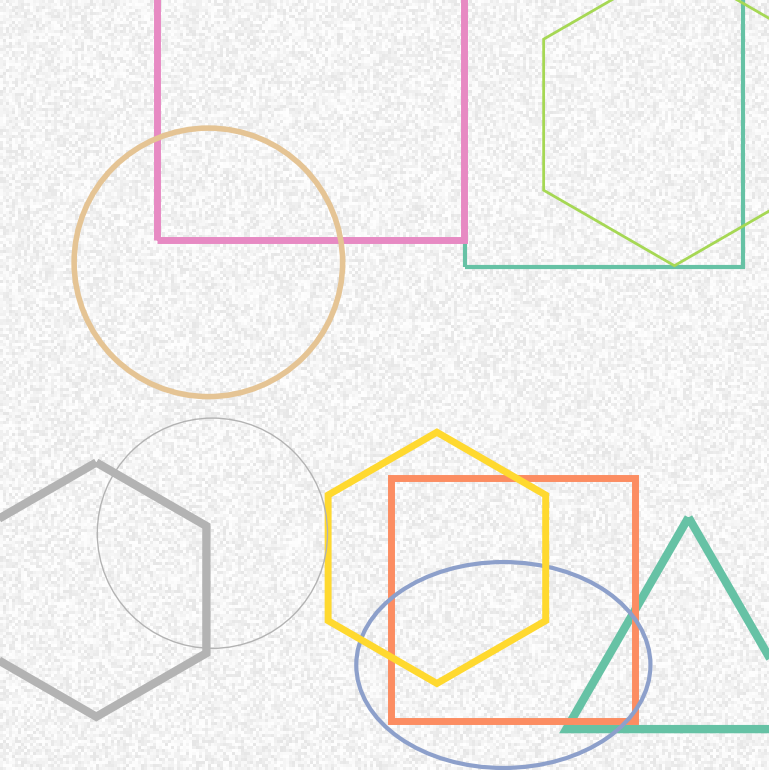[{"shape": "square", "thickness": 1.5, "radius": 0.9, "center": [0.784, 0.835]}, {"shape": "triangle", "thickness": 3, "radius": 0.92, "center": [0.894, 0.145]}, {"shape": "square", "thickness": 2.5, "radius": 0.79, "center": [0.666, 0.222]}, {"shape": "oval", "thickness": 1.5, "radius": 0.96, "center": [0.654, 0.136]}, {"shape": "square", "thickness": 2.5, "radius": 1.0, "center": [0.403, 0.888]}, {"shape": "hexagon", "thickness": 1, "radius": 0.98, "center": [0.876, 0.851]}, {"shape": "hexagon", "thickness": 2.5, "radius": 0.82, "center": [0.567, 0.276]}, {"shape": "circle", "thickness": 2, "radius": 0.87, "center": [0.271, 0.659]}, {"shape": "circle", "thickness": 0.5, "radius": 0.75, "center": [0.276, 0.308]}, {"shape": "hexagon", "thickness": 3, "radius": 0.83, "center": [0.125, 0.234]}]